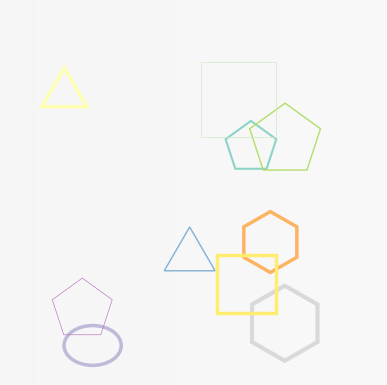[{"shape": "pentagon", "thickness": 1.5, "radius": 0.34, "center": [0.648, 0.617]}, {"shape": "triangle", "thickness": 2.5, "radius": 0.34, "center": [0.166, 0.756]}, {"shape": "oval", "thickness": 2.5, "radius": 0.37, "center": [0.239, 0.103]}, {"shape": "triangle", "thickness": 1, "radius": 0.38, "center": [0.489, 0.335]}, {"shape": "hexagon", "thickness": 2.5, "radius": 0.4, "center": [0.698, 0.371]}, {"shape": "pentagon", "thickness": 1, "radius": 0.48, "center": [0.736, 0.636]}, {"shape": "hexagon", "thickness": 3, "radius": 0.49, "center": [0.735, 0.16]}, {"shape": "pentagon", "thickness": 0.5, "radius": 0.41, "center": [0.212, 0.196]}, {"shape": "square", "thickness": 0.5, "radius": 0.49, "center": [0.615, 0.742]}, {"shape": "square", "thickness": 2.5, "radius": 0.38, "center": [0.636, 0.263]}]